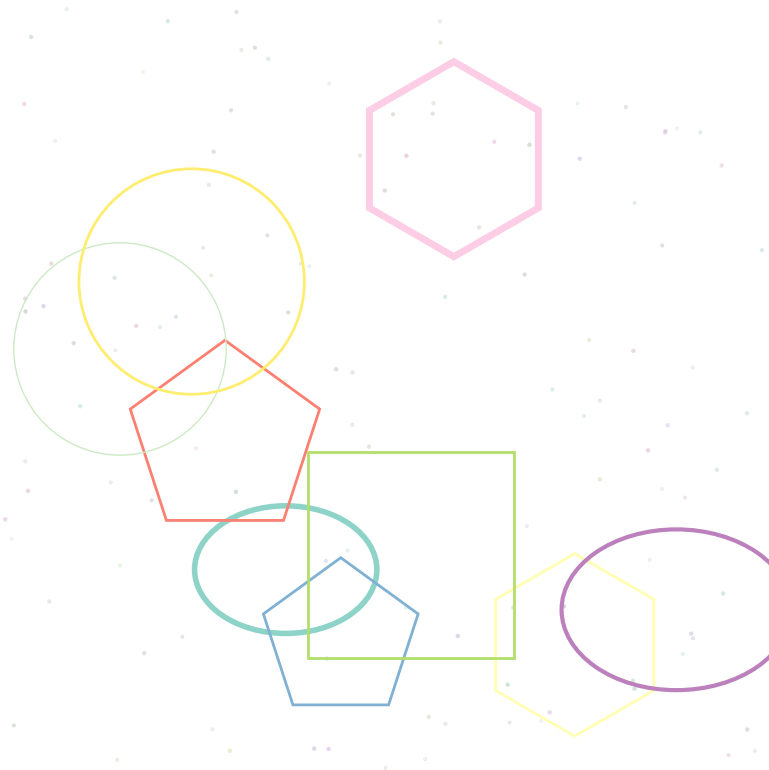[{"shape": "oval", "thickness": 2, "radius": 0.59, "center": [0.371, 0.26]}, {"shape": "hexagon", "thickness": 1, "radius": 0.59, "center": [0.746, 0.162]}, {"shape": "pentagon", "thickness": 1, "radius": 0.65, "center": [0.292, 0.429]}, {"shape": "pentagon", "thickness": 1, "radius": 0.53, "center": [0.443, 0.17]}, {"shape": "square", "thickness": 1, "radius": 0.67, "center": [0.534, 0.279]}, {"shape": "hexagon", "thickness": 2.5, "radius": 0.63, "center": [0.589, 0.793]}, {"shape": "oval", "thickness": 1.5, "radius": 0.75, "center": [0.878, 0.208]}, {"shape": "circle", "thickness": 0.5, "radius": 0.69, "center": [0.156, 0.547]}, {"shape": "circle", "thickness": 1, "radius": 0.73, "center": [0.249, 0.634]}]